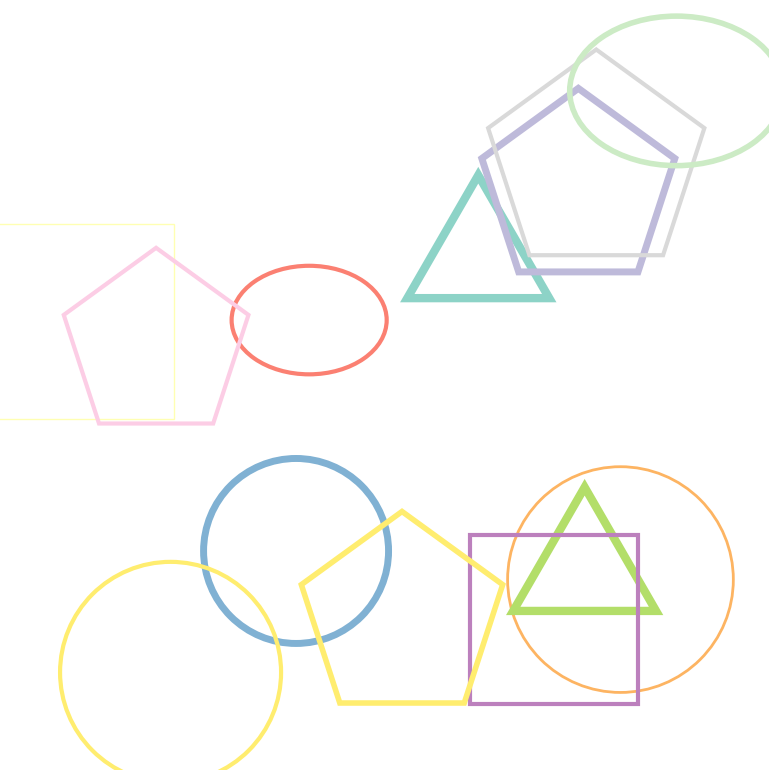[{"shape": "triangle", "thickness": 3, "radius": 0.53, "center": [0.621, 0.666]}, {"shape": "square", "thickness": 0.5, "radius": 0.63, "center": [0.1, 0.583]}, {"shape": "pentagon", "thickness": 2.5, "radius": 0.66, "center": [0.751, 0.753]}, {"shape": "oval", "thickness": 1.5, "radius": 0.5, "center": [0.401, 0.584]}, {"shape": "circle", "thickness": 2.5, "radius": 0.6, "center": [0.384, 0.284]}, {"shape": "circle", "thickness": 1, "radius": 0.73, "center": [0.806, 0.247]}, {"shape": "triangle", "thickness": 3, "radius": 0.54, "center": [0.759, 0.26]}, {"shape": "pentagon", "thickness": 1.5, "radius": 0.63, "center": [0.203, 0.552]}, {"shape": "pentagon", "thickness": 1.5, "radius": 0.74, "center": [0.774, 0.788]}, {"shape": "square", "thickness": 1.5, "radius": 0.55, "center": [0.719, 0.195]}, {"shape": "oval", "thickness": 2, "radius": 0.69, "center": [0.879, 0.882]}, {"shape": "pentagon", "thickness": 2, "radius": 0.69, "center": [0.522, 0.198]}, {"shape": "circle", "thickness": 1.5, "radius": 0.72, "center": [0.222, 0.127]}]